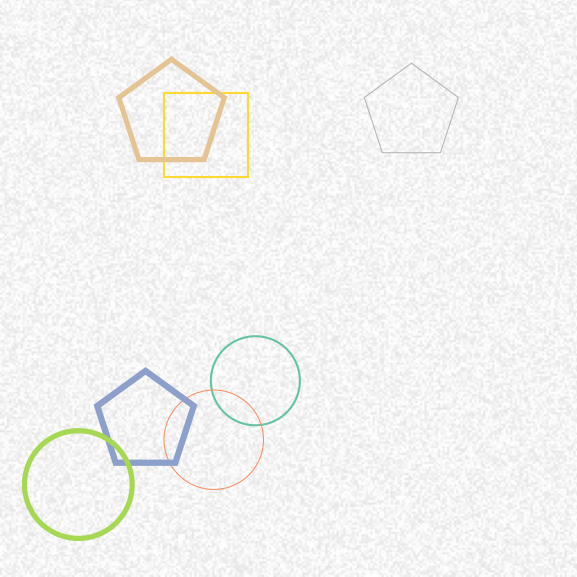[{"shape": "circle", "thickness": 1, "radius": 0.39, "center": [0.442, 0.34]}, {"shape": "circle", "thickness": 0.5, "radius": 0.43, "center": [0.37, 0.238]}, {"shape": "pentagon", "thickness": 3, "radius": 0.44, "center": [0.252, 0.269]}, {"shape": "circle", "thickness": 2.5, "radius": 0.47, "center": [0.136, 0.16]}, {"shape": "square", "thickness": 1, "radius": 0.36, "center": [0.356, 0.766]}, {"shape": "pentagon", "thickness": 2.5, "radius": 0.48, "center": [0.297, 0.8]}, {"shape": "pentagon", "thickness": 0.5, "radius": 0.43, "center": [0.712, 0.804]}]